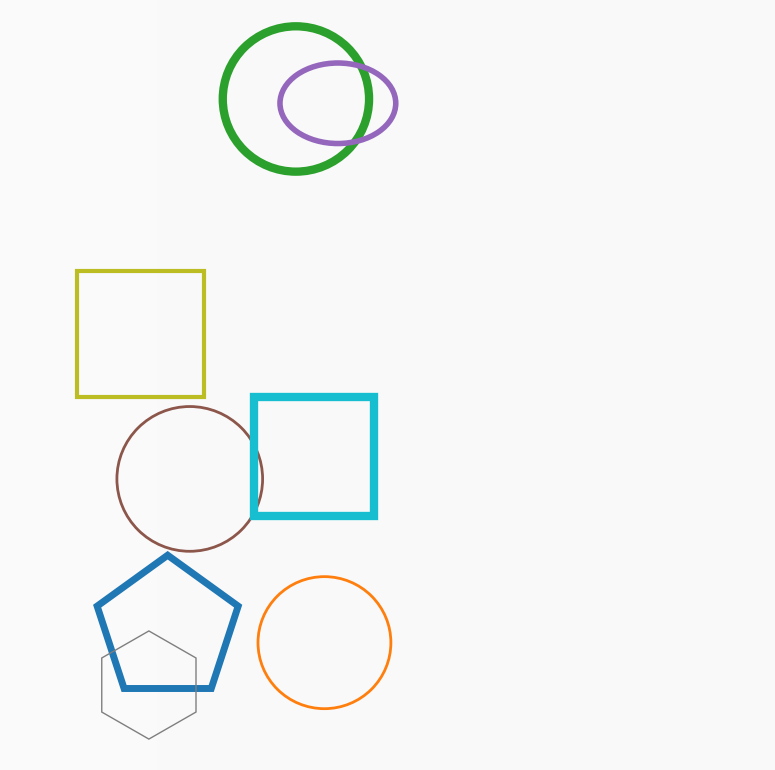[{"shape": "pentagon", "thickness": 2.5, "radius": 0.48, "center": [0.216, 0.183]}, {"shape": "circle", "thickness": 1, "radius": 0.43, "center": [0.419, 0.165]}, {"shape": "circle", "thickness": 3, "radius": 0.47, "center": [0.382, 0.871]}, {"shape": "oval", "thickness": 2, "radius": 0.37, "center": [0.436, 0.866]}, {"shape": "circle", "thickness": 1, "radius": 0.47, "center": [0.245, 0.378]}, {"shape": "hexagon", "thickness": 0.5, "radius": 0.35, "center": [0.192, 0.11]}, {"shape": "square", "thickness": 1.5, "radius": 0.41, "center": [0.181, 0.566]}, {"shape": "square", "thickness": 3, "radius": 0.39, "center": [0.405, 0.407]}]